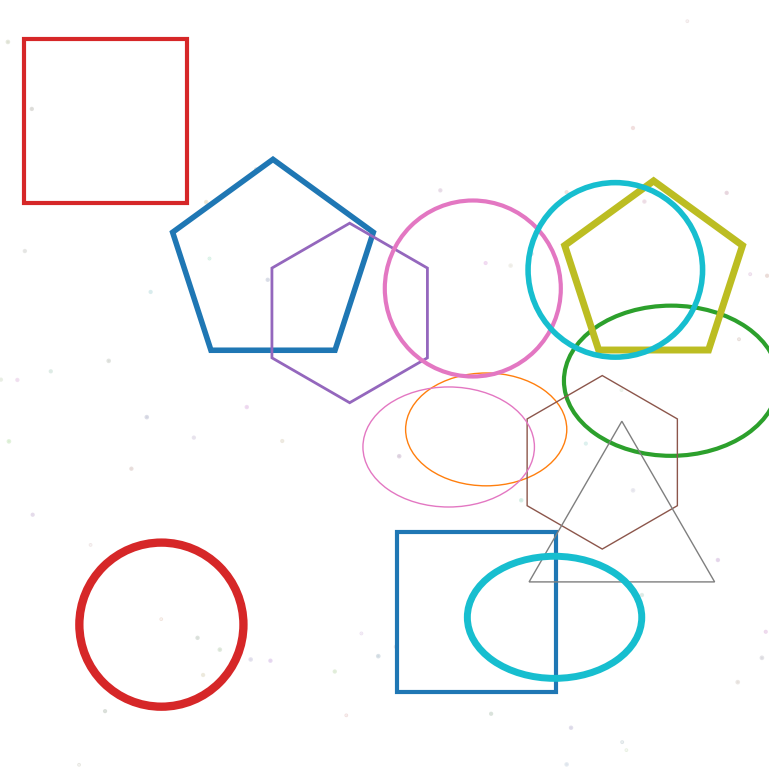[{"shape": "square", "thickness": 1.5, "radius": 0.52, "center": [0.619, 0.205]}, {"shape": "pentagon", "thickness": 2, "radius": 0.69, "center": [0.355, 0.656]}, {"shape": "oval", "thickness": 0.5, "radius": 0.52, "center": [0.631, 0.442]}, {"shape": "oval", "thickness": 1.5, "radius": 0.7, "center": [0.872, 0.506]}, {"shape": "square", "thickness": 1.5, "radius": 0.53, "center": [0.137, 0.843]}, {"shape": "circle", "thickness": 3, "radius": 0.53, "center": [0.21, 0.189]}, {"shape": "hexagon", "thickness": 1, "radius": 0.58, "center": [0.454, 0.594]}, {"shape": "hexagon", "thickness": 0.5, "radius": 0.56, "center": [0.782, 0.4]}, {"shape": "circle", "thickness": 1.5, "radius": 0.57, "center": [0.614, 0.625]}, {"shape": "oval", "thickness": 0.5, "radius": 0.56, "center": [0.583, 0.42]}, {"shape": "triangle", "thickness": 0.5, "radius": 0.7, "center": [0.808, 0.314]}, {"shape": "pentagon", "thickness": 2.5, "radius": 0.61, "center": [0.849, 0.644]}, {"shape": "circle", "thickness": 2, "radius": 0.57, "center": [0.799, 0.65]}, {"shape": "oval", "thickness": 2.5, "radius": 0.57, "center": [0.72, 0.198]}]